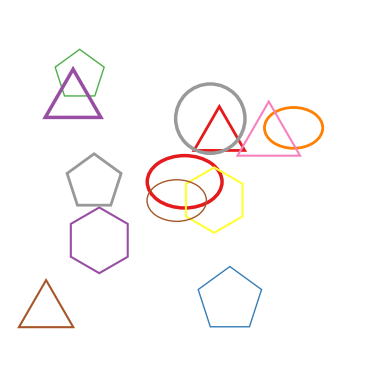[{"shape": "oval", "thickness": 2.5, "radius": 0.49, "center": [0.48, 0.528]}, {"shape": "triangle", "thickness": 2, "radius": 0.38, "center": [0.57, 0.647]}, {"shape": "pentagon", "thickness": 1, "radius": 0.43, "center": [0.597, 0.221]}, {"shape": "pentagon", "thickness": 1, "radius": 0.33, "center": [0.207, 0.805]}, {"shape": "triangle", "thickness": 2.5, "radius": 0.42, "center": [0.19, 0.737]}, {"shape": "hexagon", "thickness": 1.5, "radius": 0.43, "center": [0.258, 0.376]}, {"shape": "oval", "thickness": 2, "radius": 0.38, "center": [0.763, 0.668]}, {"shape": "hexagon", "thickness": 1.5, "radius": 0.42, "center": [0.556, 0.48]}, {"shape": "triangle", "thickness": 1.5, "radius": 0.41, "center": [0.12, 0.191]}, {"shape": "oval", "thickness": 1, "radius": 0.39, "center": [0.459, 0.479]}, {"shape": "triangle", "thickness": 1.5, "radius": 0.47, "center": [0.698, 0.642]}, {"shape": "pentagon", "thickness": 2, "radius": 0.37, "center": [0.244, 0.527]}, {"shape": "circle", "thickness": 2.5, "radius": 0.45, "center": [0.546, 0.692]}]